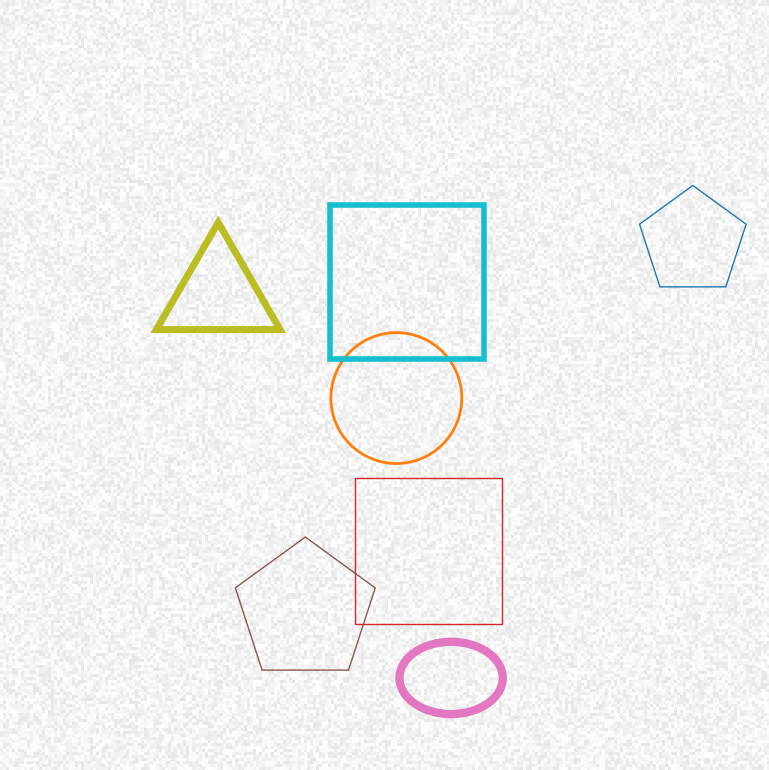[{"shape": "pentagon", "thickness": 0.5, "radius": 0.36, "center": [0.9, 0.686]}, {"shape": "circle", "thickness": 1, "radius": 0.43, "center": [0.515, 0.483]}, {"shape": "square", "thickness": 0.5, "radius": 0.48, "center": [0.556, 0.285]}, {"shape": "pentagon", "thickness": 0.5, "radius": 0.48, "center": [0.396, 0.207]}, {"shape": "oval", "thickness": 3, "radius": 0.34, "center": [0.586, 0.12]}, {"shape": "triangle", "thickness": 2.5, "radius": 0.46, "center": [0.283, 0.618]}, {"shape": "square", "thickness": 2, "radius": 0.5, "center": [0.528, 0.634]}]